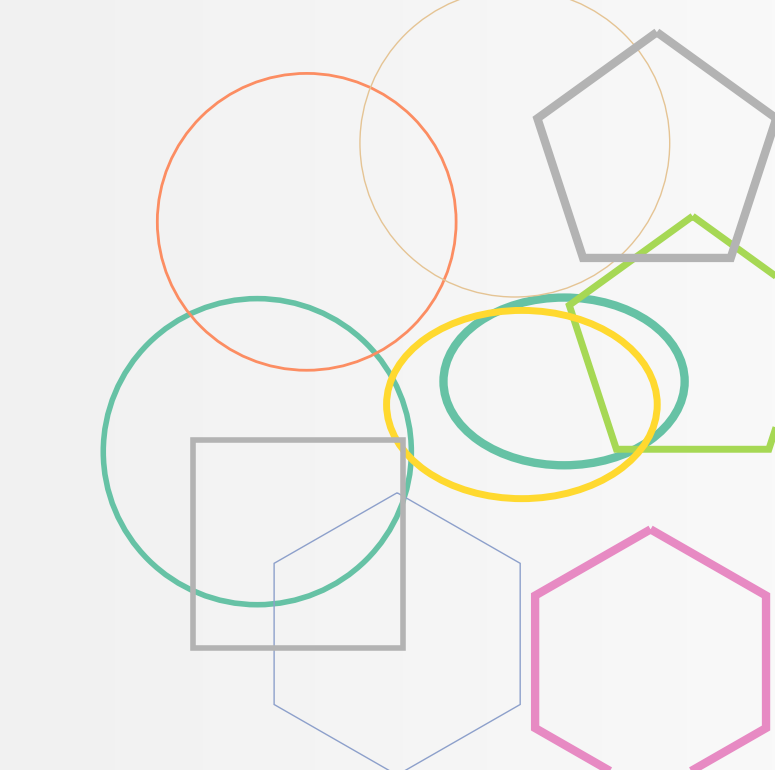[{"shape": "oval", "thickness": 3, "radius": 0.78, "center": [0.728, 0.505]}, {"shape": "circle", "thickness": 2, "radius": 0.99, "center": [0.332, 0.413]}, {"shape": "circle", "thickness": 1, "radius": 0.96, "center": [0.396, 0.712]}, {"shape": "hexagon", "thickness": 0.5, "radius": 0.92, "center": [0.512, 0.177]}, {"shape": "hexagon", "thickness": 3, "radius": 0.86, "center": [0.839, 0.14]}, {"shape": "pentagon", "thickness": 2.5, "radius": 0.84, "center": [0.894, 0.552]}, {"shape": "oval", "thickness": 2.5, "radius": 0.87, "center": [0.673, 0.475]}, {"shape": "circle", "thickness": 0.5, "radius": 1.0, "center": [0.664, 0.814]}, {"shape": "pentagon", "thickness": 3, "radius": 0.81, "center": [0.848, 0.796]}, {"shape": "square", "thickness": 2, "radius": 0.68, "center": [0.385, 0.293]}]